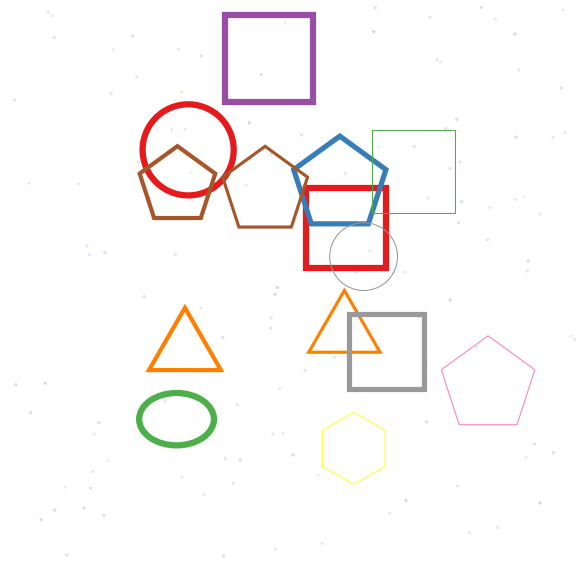[{"shape": "square", "thickness": 3, "radius": 0.35, "center": [0.599, 0.605]}, {"shape": "circle", "thickness": 3, "radius": 0.39, "center": [0.326, 0.74]}, {"shape": "pentagon", "thickness": 2.5, "radius": 0.42, "center": [0.588, 0.679]}, {"shape": "oval", "thickness": 3, "radius": 0.32, "center": [0.306, 0.273]}, {"shape": "square", "thickness": 0.5, "radius": 0.36, "center": [0.716, 0.703]}, {"shape": "square", "thickness": 3, "radius": 0.38, "center": [0.466, 0.898]}, {"shape": "triangle", "thickness": 1.5, "radius": 0.36, "center": [0.596, 0.425]}, {"shape": "triangle", "thickness": 2, "radius": 0.36, "center": [0.32, 0.394]}, {"shape": "hexagon", "thickness": 0.5, "radius": 0.31, "center": [0.613, 0.223]}, {"shape": "pentagon", "thickness": 2, "radius": 0.34, "center": [0.307, 0.677]}, {"shape": "pentagon", "thickness": 1.5, "radius": 0.39, "center": [0.459, 0.668]}, {"shape": "pentagon", "thickness": 0.5, "radius": 0.43, "center": [0.845, 0.333]}, {"shape": "square", "thickness": 2.5, "radius": 0.32, "center": [0.669, 0.391]}, {"shape": "circle", "thickness": 0.5, "radius": 0.29, "center": [0.63, 0.555]}]